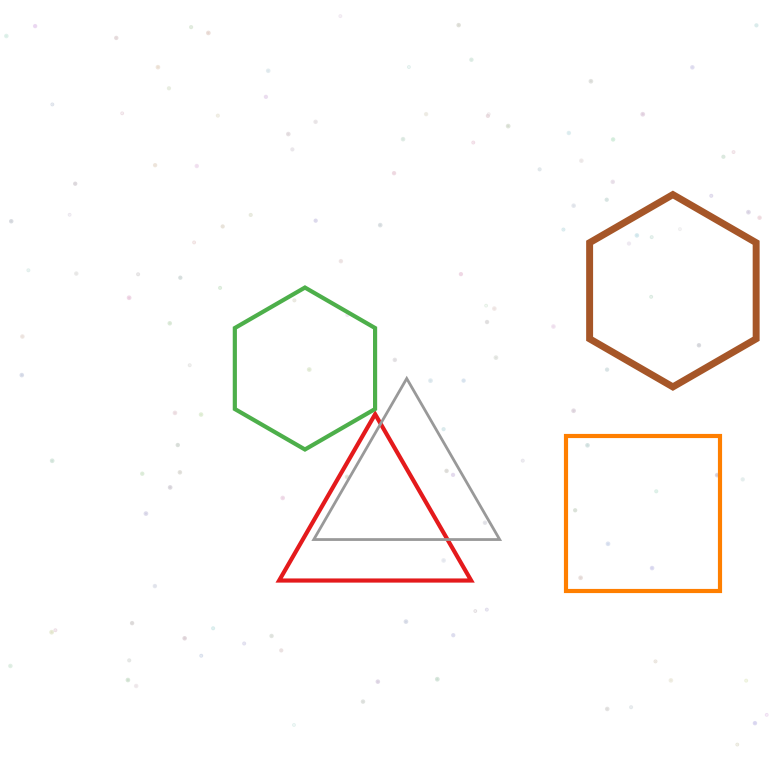[{"shape": "triangle", "thickness": 1.5, "radius": 0.72, "center": [0.487, 0.318]}, {"shape": "hexagon", "thickness": 1.5, "radius": 0.53, "center": [0.396, 0.521]}, {"shape": "square", "thickness": 1.5, "radius": 0.5, "center": [0.835, 0.333]}, {"shape": "hexagon", "thickness": 2.5, "radius": 0.62, "center": [0.874, 0.622]}, {"shape": "triangle", "thickness": 1, "radius": 0.7, "center": [0.528, 0.369]}]